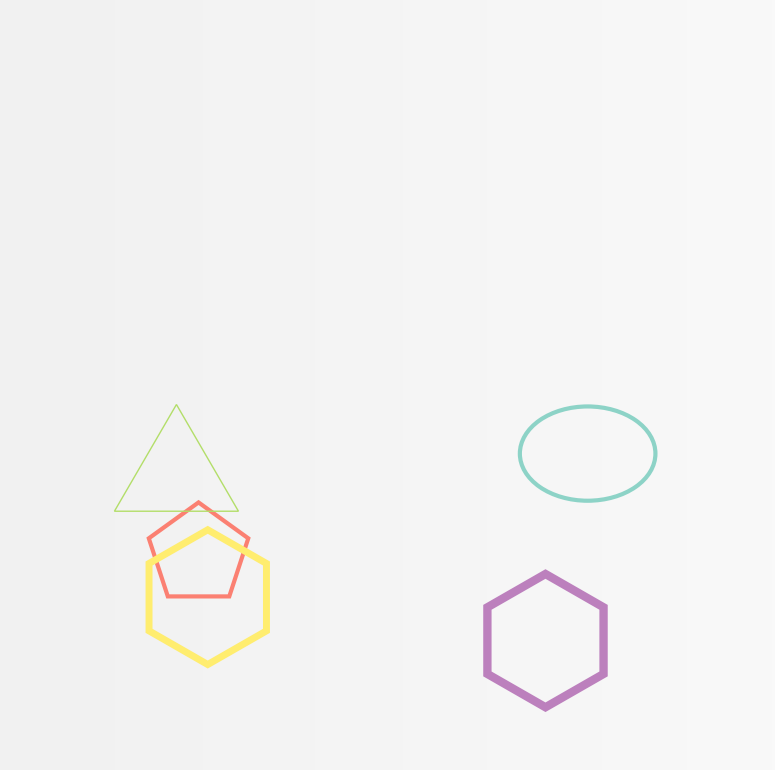[{"shape": "oval", "thickness": 1.5, "radius": 0.44, "center": [0.758, 0.411]}, {"shape": "pentagon", "thickness": 1.5, "radius": 0.34, "center": [0.256, 0.28]}, {"shape": "triangle", "thickness": 0.5, "radius": 0.46, "center": [0.228, 0.382]}, {"shape": "hexagon", "thickness": 3, "radius": 0.43, "center": [0.704, 0.168]}, {"shape": "hexagon", "thickness": 2.5, "radius": 0.44, "center": [0.268, 0.224]}]